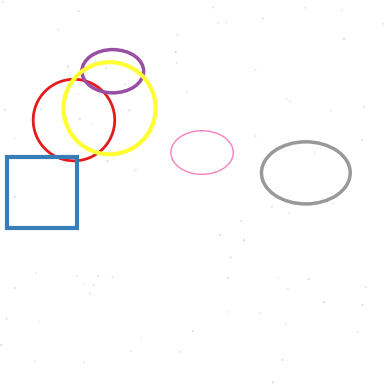[{"shape": "circle", "thickness": 2, "radius": 0.53, "center": [0.192, 0.688]}, {"shape": "square", "thickness": 3, "radius": 0.46, "center": [0.109, 0.5]}, {"shape": "oval", "thickness": 2.5, "radius": 0.4, "center": [0.293, 0.815]}, {"shape": "circle", "thickness": 3, "radius": 0.6, "center": [0.285, 0.719]}, {"shape": "oval", "thickness": 1, "radius": 0.41, "center": [0.525, 0.604]}, {"shape": "oval", "thickness": 2.5, "radius": 0.58, "center": [0.794, 0.551]}]